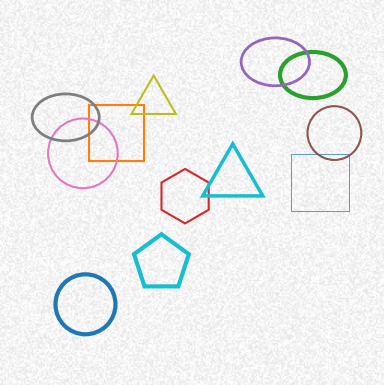[{"shape": "square", "thickness": 0.5, "radius": 0.37, "center": [0.831, 0.526]}, {"shape": "circle", "thickness": 3, "radius": 0.39, "center": [0.222, 0.21]}, {"shape": "square", "thickness": 1.5, "radius": 0.36, "center": [0.303, 0.655]}, {"shape": "oval", "thickness": 3, "radius": 0.43, "center": [0.813, 0.805]}, {"shape": "hexagon", "thickness": 1.5, "radius": 0.35, "center": [0.481, 0.49]}, {"shape": "oval", "thickness": 2, "radius": 0.44, "center": [0.715, 0.839]}, {"shape": "circle", "thickness": 1.5, "radius": 0.35, "center": [0.869, 0.654]}, {"shape": "circle", "thickness": 1.5, "radius": 0.45, "center": [0.215, 0.602]}, {"shape": "oval", "thickness": 2, "radius": 0.44, "center": [0.171, 0.695]}, {"shape": "triangle", "thickness": 1.5, "radius": 0.33, "center": [0.399, 0.737]}, {"shape": "pentagon", "thickness": 3, "radius": 0.37, "center": [0.419, 0.317]}, {"shape": "triangle", "thickness": 2.5, "radius": 0.45, "center": [0.605, 0.536]}]